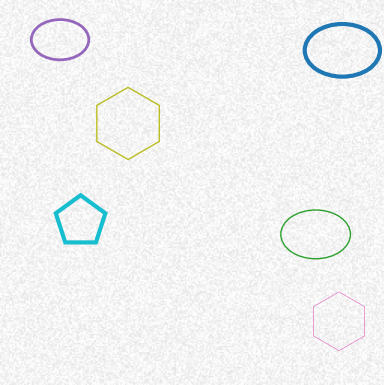[{"shape": "oval", "thickness": 3, "radius": 0.49, "center": [0.889, 0.869]}, {"shape": "oval", "thickness": 1, "radius": 0.45, "center": [0.82, 0.391]}, {"shape": "oval", "thickness": 2, "radius": 0.37, "center": [0.156, 0.897]}, {"shape": "hexagon", "thickness": 0.5, "radius": 0.38, "center": [0.881, 0.165]}, {"shape": "hexagon", "thickness": 1, "radius": 0.47, "center": [0.333, 0.679]}, {"shape": "pentagon", "thickness": 3, "radius": 0.34, "center": [0.209, 0.425]}]